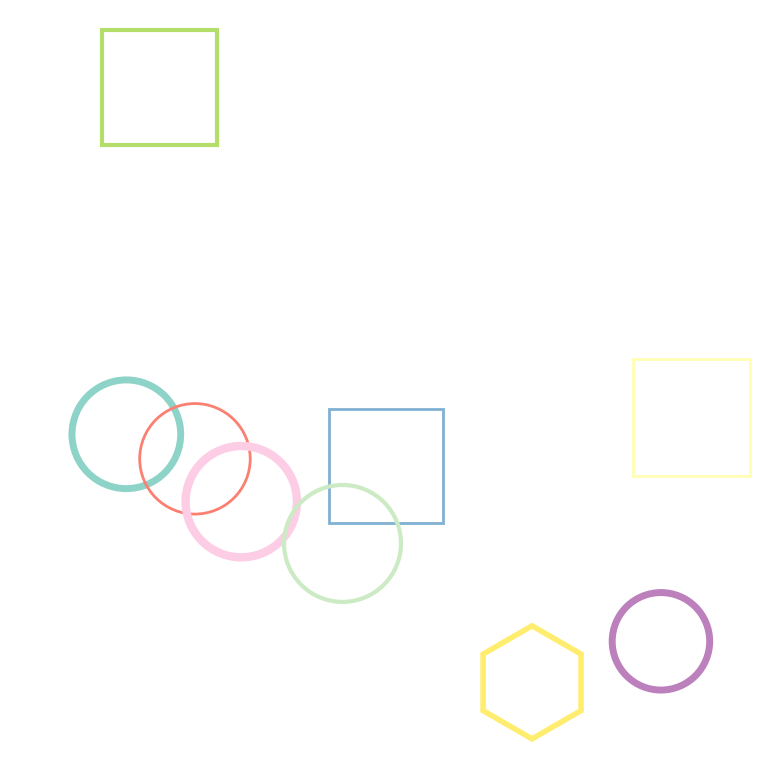[{"shape": "circle", "thickness": 2.5, "radius": 0.35, "center": [0.164, 0.436]}, {"shape": "square", "thickness": 1, "radius": 0.38, "center": [0.899, 0.457]}, {"shape": "circle", "thickness": 1, "radius": 0.36, "center": [0.253, 0.404]}, {"shape": "square", "thickness": 1, "radius": 0.37, "center": [0.501, 0.395]}, {"shape": "square", "thickness": 1.5, "radius": 0.37, "center": [0.207, 0.887]}, {"shape": "circle", "thickness": 3, "radius": 0.36, "center": [0.313, 0.348]}, {"shape": "circle", "thickness": 2.5, "radius": 0.32, "center": [0.858, 0.167]}, {"shape": "circle", "thickness": 1.5, "radius": 0.38, "center": [0.445, 0.294]}, {"shape": "hexagon", "thickness": 2, "radius": 0.37, "center": [0.691, 0.114]}]